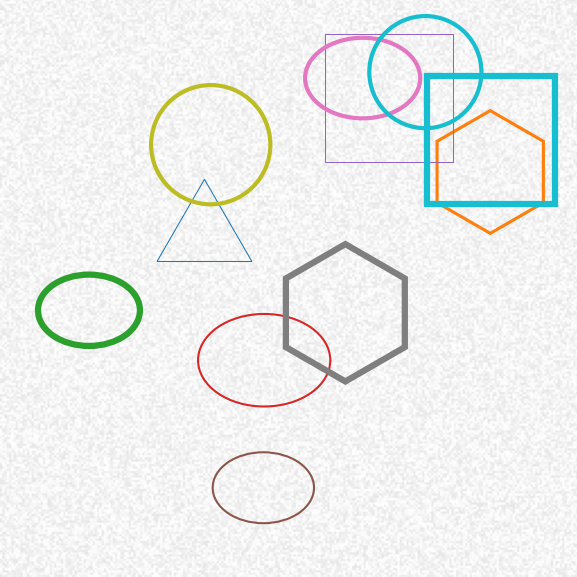[{"shape": "triangle", "thickness": 0.5, "radius": 0.47, "center": [0.354, 0.594]}, {"shape": "hexagon", "thickness": 1.5, "radius": 0.53, "center": [0.849, 0.701]}, {"shape": "oval", "thickness": 3, "radius": 0.44, "center": [0.154, 0.462]}, {"shape": "oval", "thickness": 1, "radius": 0.57, "center": [0.457, 0.375]}, {"shape": "square", "thickness": 0.5, "radius": 0.55, "center": [0.673, 0.829]}, {"shape": "oval", "thickness": 1, "radius": 0.44, "center": [0.456, 0.155]}, {"shape": "oval", "thickness": 2, "radius": 0.5, "center": [0.628, 0.864]}, {"shape": "hexagon", "thickness": 3, "radius": 0.59, "center": [0.598, 0.458]}, {"shape": "circle", "thickness": 2, "radius": 0.52, "center": [0.365, 0.749]}, {"shape": "circle", "thickness": 2, "radius": 0.49, "center": [0.737, 0.874]}, {"shape": "square", "thickness": 3, "radius": 0.55, "center": [0.85, 0.756]}]